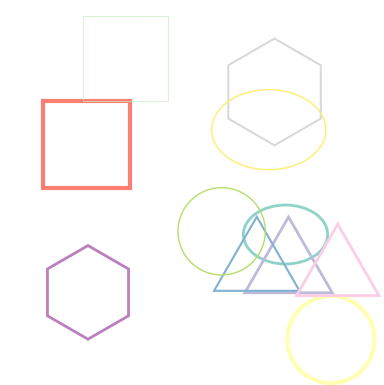[{"shape": "oval", "thickness": 2, "radius": 0.55, "center": [0.742, 0.391]}, {"shape": "circle", "thickness": 3, "radius": 0.57, "center": [0.86, 0.118]}, {"shape": "triangle", "thickness": 2, "radius": 0.66, "center": [0.749, 0.305]}, {"shape": "square", "thickness": 3, "radius": 0.56, "center": [0.225, 0.624]}, {"shape": "triangle", "thickness": 1.5, "radius": 0.64, "center": [0.667, 0.309]}, {"shape": "circle", "thickness": 1, "radius": 0.57, "center": [0.576, 0.399]}, {"shape": "triangle", "thickness": 2, "radius": 0.62, "center": [0.877, 0.294]}, {"shape": "hexagon", "thickness": 1.5, "radius": 0.69, "center": [0.713, 0.761]}, {"shape": "hexagon", "thickness": 2, "radius": 0.61, "center": [0.229, 0.241]}, {"shape": "square", "thickness": 0.5, "radius": 0.55, "center": [0.326, 0.847]}, {"shape": "oval", "thickness": 1, "radius": 0.74, "center": [0.698, 0.663]}]